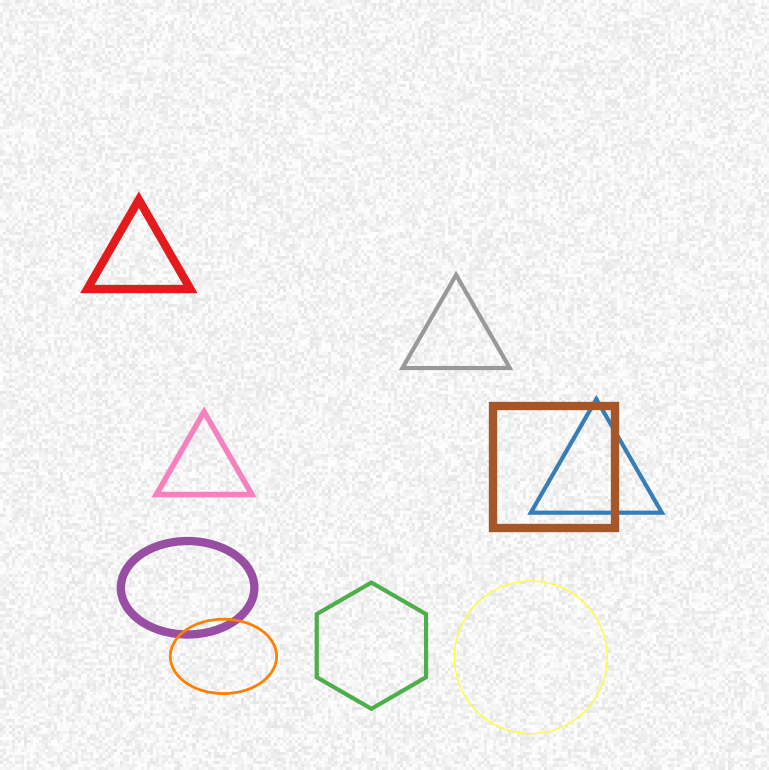[{"shape": "triangle", "thickness": 3, "radius": 0.39, "center": [0.18, 0.663]}, {"shape": "triangle", "thickness": 1.5, "radius": 0.49, "center": [0.774, 0.383]}, {"shape": "hexagon", "thickness": 1.5, "radius": 0.41, "center": [0.482, 0.161]}, {"shape": "oval", "thickness": 3, "radius": 0.43, "center": [0.244, 0.237]}, {"shape": "oval", "thickness": 1, "radius": 0.35, "center": [0.29, 0.148]}, {"shape": "circle", "thickness": 0.5, "radius": 0.5, "center": [0.689, 0.146]}, {"shape": "square", "thickness": 3, "radius": 0.4, "center": [0.719, 0.394]}, {"shape": "triangle", "thickness": 2, "radius": 0.36, "center": [0.265, 0.394]}, {"shape": "triangle", "thickness": 1.5, "radius": 0.4, "center": [0.592, 0.562]}]